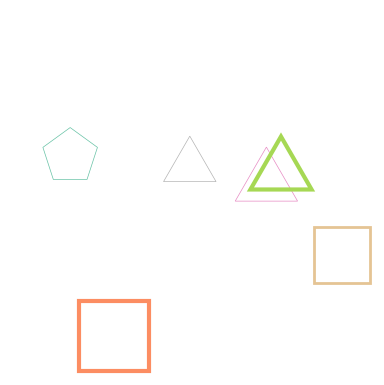[{"shape": "pentagon", "thickness": 0.5, "radius": 0.37, "center": [0.182, 0.594]}, {"shape": "square", "thickness": 3, "radius": 0.46, "center": [0.297, 0.127]}, {"shape": "triangle", "thickness": 0.5, "radius": 0.47, "center": [0.692, 0.524]}, {"shape": "triangle", "thickness": 3, "radius": 0.46, "center": [0.73, 0.554]}, {"shape": "square", "thickness": 2, "radius": 0.37, "center": [0.889, 0.338]}, {"shape": "triangle", "thickness": 0.5, "radius": 0.39, "center": [0.493, 0.568]}]